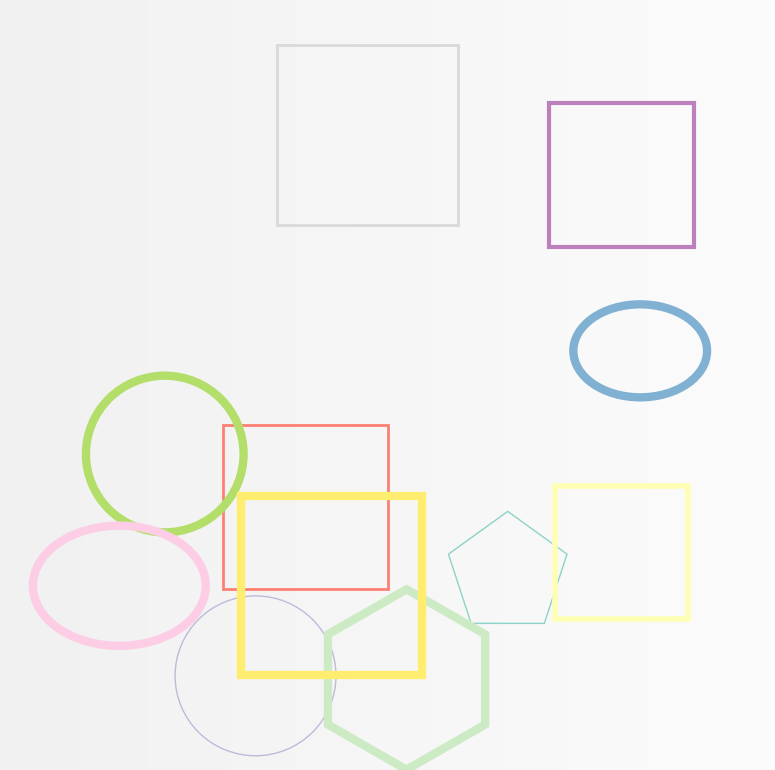[{"shape": "pentagon", "thickness": 0.5, "radius": 0.4, "center": [0.655, 0.255]}, {"shape": "square", "thickness": 2, "radius": 0.43, "center": [0.802, 0.282]}, {"shape": "circle", "thickness": 0.5, "radius": 0.52, "center": [0.33, 0.122]}, {"shape": "square", "thickness": 1, "radius": 0.53, "center": [0.394, 0.342]}, {"shape": "oval", "thickness": 3, "radius": 0.43, "center": [0.826, 0.544]}, {"shape": "circle", "thickness": 3, "radius": 0.51, "center": [0.213, 0.41]}, {"shape": "oval", "thickness": 3, "radius": 0.56, "center": [0.154, 0.239]}, {"shape": "square", "thickness": 1, "radius": 0.58, "center": [0.474, 0.825]}, {"shape": "square", "thickness": 1.5, "radius": 0.47, "center": [0.802, 0.773]}, {"shape": "hexagon", "thickness": 3, "radius": 0.59, "center": [0.525, 0.118]}, {"shape": "square", "thickness": 3, "radius": 0.58, "center": [0.428, 0.24]}]